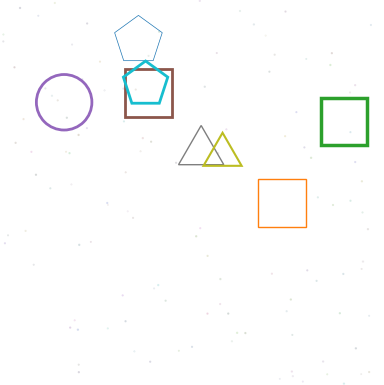[{"shape": "pentagon", "thickness": 0.5, "radius": 0.33, "center": [0.36, 0.895]}, {"shape": "square", "thickness": 1, "radius": 0.31, "center": [0.733, 0.472]}, {"shape": "square", "thickness": 2.5, "radius": 0.3, "center": [0.894, 0.684]}, {"shape": "circle", "thickness": 2, "radius": 0.36, "center": [0.167, 0.734]}, {"shape": "square", "thickness": 2, "radius": 0.31, "center": [0.386, 0.759]}, {"shape": "triangle", "thickness": 1, "radius": 0.34, "center": [0.522, 0.606]}, {"shape": "triangle", "thickness": 1.5, "radius": 0.29, "center": [0.578, 0.598]}, {"shape": "pentagon", "thickness": 2, "radius": 0.3, "center": [0.378, 0.781]}]